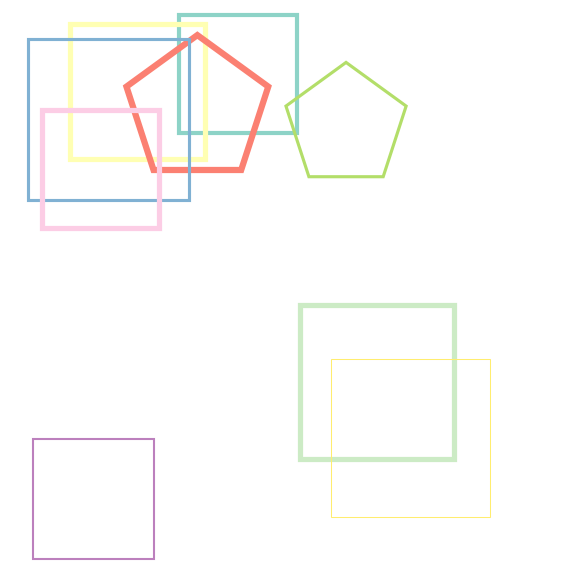[{"shape": "square", "thickness": 2, "radius": 0.51, "center": [0.412, 0.871]}, {"shape": "square", "thickness": 2.5, "radius": 0.59, "center": [0.239, 0.841]}, {"shape": "pentagon", "thickness": 3, "radius": 0.65, "center": [0.342, 0.809]}, {"shape": "square", "thickness": 1.5, "radius": 0.7, "center": [0.188, 0.792]}, {"shape": "pentagon", "thickness": 1.5, "radius": 0.55, "center": [0.599, 0.782]}, {"shape": "square", "thickness": 2.5, "radius": 0.51, "center": [0.174, 0.706]}, {"shape": "square", "thickness": 1, "radius": 0.52, "center": [0.162, 0.135]}, {"shape": "square", "thickness": 2.5, "radius": 0.67, "center": [0.652, 0.338]}, {"shape": "square", "thickness": 0.5, "radius": 0.69, "center": [0.711, 0.241]}]